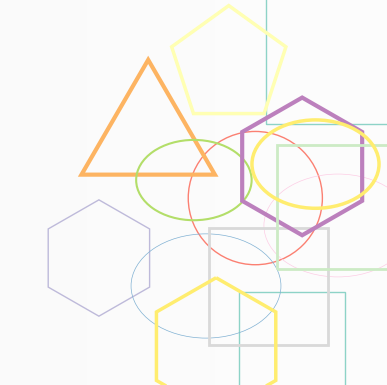[{"shape": "square", "thickness": 1, "radius": 0.91, "center": [0.868, 0.86]}, {"shape": "square", "thickness": 1, "radius": 0.69, "center": [0.754, 0.103]}, {"shape": "pentagon", "thickness": 2.5, "radius": 0.78, "center": [0.59, 0.83]}, {"shape": "hexagon", "thickness": 1, "radius": 0.76, "center": [0.255, 0.33]}, {"shape": "circle", "thickness": 1, "radius": 0.87, "center": [0.659, 0.485]}, {"shape": "oval", "thickness": 0.5, "radius": 0.97, "center": [0.532, 0.257]}, {"shape": "triangle", "thickness": 3, "radius": 0.99, "center": [0.382, 0.646]}, {"shape": "oval", "thickness": 1.5, "radius": 0.74, "center": [0.5, 0.532]}, {"shape": "oval", "thickness": 0.5, "radius": 0.95, "center": [0.872, 0.414]}, {"shape": "square", "thickness": 2, "radius": 0.76, "center": [0.692, 0.256]}, {"shape": "hexagon", "thickness": 3, "radius": 0.89, "center": [0.78, 0.568]}, {"shape": "square", "thickness": 2, "radius": 0.81, "center": [0.876, 0.462]}, {"shape": "oval", "thickness": 2.5, "radius": 0.82, "center": [0.814, 0.574]}, {"shape": "hexagon", "thickness": 2.5, "radius": 0.89, "center": [0.558, 0.101]}]